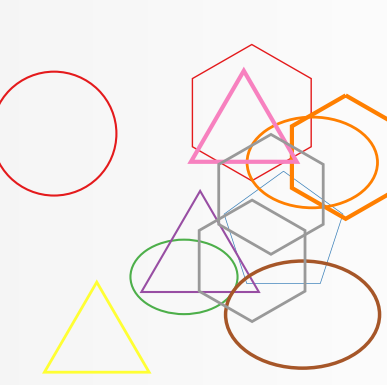[{"shape": "circle", "thickness": 1.5, "radius": 0.8, "center": [0.14, 0.653]}, {"shape": "hexagon", "thickness": 1, "radius": 0.88, "center": [0.65, 0.707]}, {"shape": "pentagon", "thickness": 0.5, "radius": 0.81, "center": [0.732, 0.394]}, {"shape": "oval", "thickness": 1.5, "radius": 0.69, "center": [0.475, 0.281]}, {"shape": "triangle", "thickness": 1.5, "radius": 0.88, "center": [0.516, 0.329]}, {"shape": "hexagon", "thickness": 3, "radius": 0.8, "center": [0.892, 0.592]}, {"shape": "oval", "thickness": 2, "radius": 0.84, "center": [0.806, 0.578]}, {"shape": "triangle", "thickness": 2, "radius": 0.78, "center": [0.25, 0.111]}, {"shape": "oval", "thickness": 2.5, "radius": 0.99, "center": [0.781, 0.183]}, {"shape": "triangle", "thickness": 3, "radius": 0.79, "center": [0.629, 0.659]}, {"shape": "hexagon", "thickness": 2, "radius": 0.78, "center": [0.699, 0.495]}, {"shape": "hexagon", "thickness": 2, "radius": 0.79, "center": [0.651, 0.323]}]